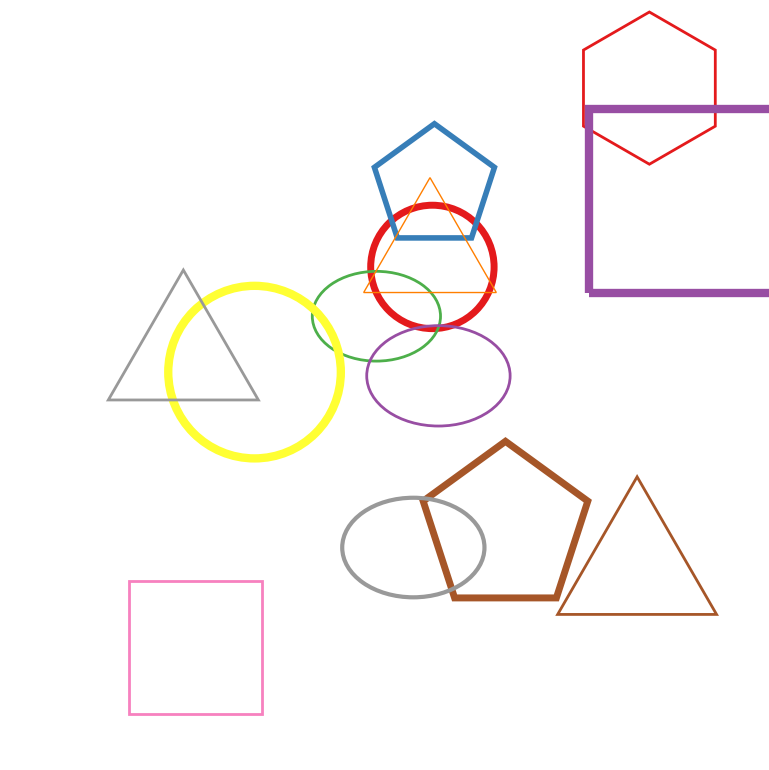[{"shape": "hexagon", "thickness": 1, "radius": 0.49, "center": [0.843, 0.886]}, {"shape": "circle", "thickness": 2.5, "radius": 0.4, "center": [0.562, 0.653]}, {"shape": "pentagon", "thickness": 2, "radius": 0.41, "center": [0.564, 0.757]}, {"shape": "oval", "thickness": 1, "radius": 0.42, "center": [0.489, 0.589]}, {"shape": "oval", "thickness": 1, "radius": 0.47, "center": [0.569, 0.512]}, {"shape": "square", "thickness": 3, "radius": 0.6, "center": [0.884, 0.739]}, {"shape": "triangle", "thickness": 0.5, "radius": 0.5, "center": [0.558, 0.67]}, {"shape": "circle", "thickness": 3, "radius": 0.56, "center": [0.331, 0.517]}, {"shape": "triangle", "thickness": 1, "radius": 0.6, "center": [0.827, 0.262]}, {"shape": "pentagon", "thickness": 2.5, "radius": 0.56, "center": [0.656, 0.314]}, {"shape": "square", "thickness": 1, "radius": 0.43, "center": [0.254, 0.159]}, {"shape": "triangle", "thickness": 1, "radius": 0.56, "center": [0.238, 0.537]}, {"shape": "oval", "thickness": 1.5, "radius": 0.46, "center": [0.537, 0.289]}]